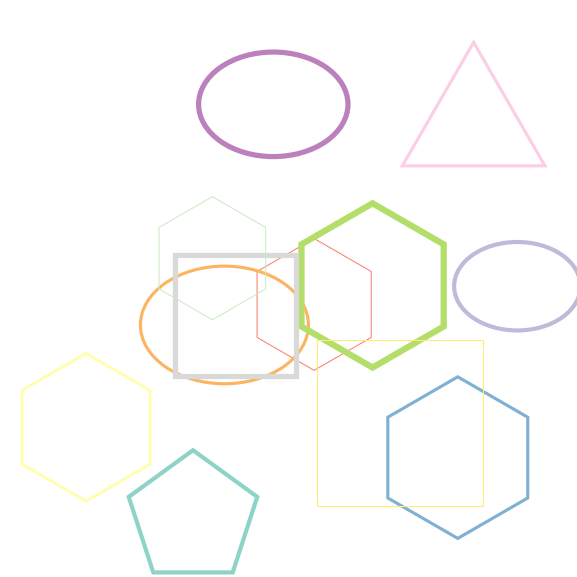[{"shape": "pentagon", "thickness": 2, "radius": 0.59, "center": [0.334, 0.103]}, {"shape": "hexagon", "thickness": 1.5, "radius": 0.64, "center": [0.149, 0.259]}, {"shape": "oval", "thickness": 2, "radius": 0.55, "center": [0.896, 0.504]}, {"shape": "hexagon", "thickness": 0.5, "radius": 0.57, "center": [0.544, 0.472]}, {"shape": "hexagon", "thickness": 1.5, "radius": 0.7, "center": [0.793, 0.207]}, {"shape": "oval", "thickness": 1.5, "radius": 0.73, "center": [0.389, 0.436]}, {"shape": "hexagon", "thickness": 3, "radius": 0.71, "center": [0.645, 0.505]}, {"shape": "triangle", "thickness": 1.5, "radius": 0.71, "center": [0.82, 0.783]}, {"shape": "square", "thickness": 2.5, "radius": 0.53, "center": [0.408, 0.453]}, {"shape": "oval", "thickness": 2.5, "radius": 0.65, "center": [0.473, 0.818]}, {"shape": "hexagon", "thickness": 0.5, "radius": 0.53, "center": [0.368, 0.552]}, {"shape": "square", "thickness": 0.5, "radius": 0.72, "center": [0.692, 0.266]}]